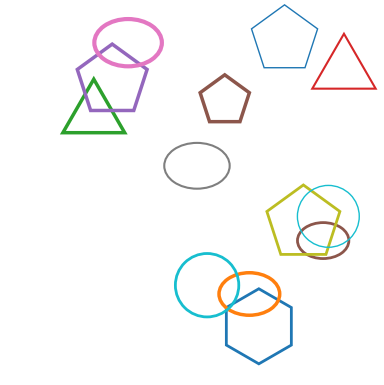[{"shape": "pentagon", "thickness": 1, "radius": 0.45, "center": [0.739, 0.897]}, {"shape": "hexagon", "thickness": 2, "radius": 0.49, "center": [0.672, 0.152]}, {"shape": "oval", "thickness": 2.5, "radius": 0.39, "center": [0.648, 0.236]}, {"shape": "triangle", "thickness": 2.5, "radius": 0.46, "center": [0.244, 0.702]}, {"shape": "triangle", "thickness": 1.5, "radius": 0.48, "center": [0.893, 0.817]}, {"shape": "pentagon", "thickness": 2.5, "radius": 0.48, "center": [0.291, 0.79]}, {"shape": "pentagon", "thickness": 2.5, "radius": 0.34, "center": [0.584, 0.738]}, {"shape": "oval", "thickness": 2, "radius": 0.33, "center": [0.839, 0.375]}, {"shape": "oval", "thickness": 3, "radius": 0.44, "center": [0.333, 0.889]}, {"shape": "oval", "thickness": 1.5, "radius": 0.42, "center": [0.512, 0.569]}, {"shape": "pentagon", "thickness": 2, "radius": 0.5, "center": [0.788, 0.42]}, {"shape": "circle", "thickness": 1, "radius": 0.4, "center": [0.853, 0.438]}, {"shape": "circle", "thickness": 2, "radius": 0.41, "center": [0.538, 0.259]}]